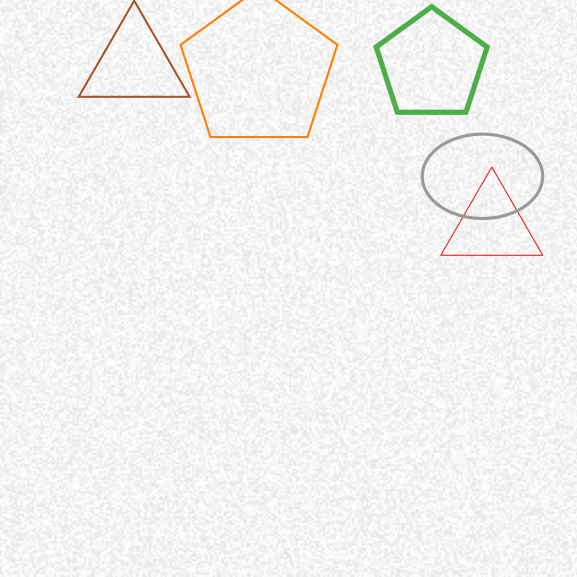[{"shape": "triangle", "thickness": 0.5, "radius": 0.51, "center": [0.852, 0.608]}, {"shape": "pentagon", "thickness": 2.5, "radius": 0.51, "center": [0.747, 0.886]}, {"shape": "pentagon", "thickness": 1, "radius": 0.71, "center": [0.448, 0.877]}, {"shape": "triangle", "thickness": 1, "radius": 0.55, "center": [0.232, 0.887]}, {"shape": "oval", "thickness": 1.5, "radius": 0.52, "center": [0.835, 0.694]}]